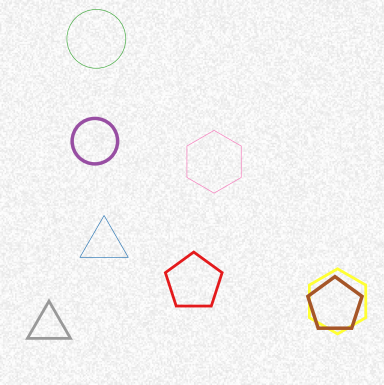[{"shape": "pentagon", "thickness": 2, "radius": 0.39, "center": [0.503, 0.268]}, {"shape": "triangle", "thickness": 0.5, "radius": 0.36, "center": [0.27, 0.368]}, {"shape": "circle", "thickness": 0.5, "radius": 0.38, "center": [0.25, 0.899]}, {"shape": "circle", "thickness": 2.5, "radius": 0.3, "center": [0.246, 0.633]}, {"shape": "hexagon", "thickness": 2, "radius": 0.42, "center": [0.877, 0.217]}, {"shape": "pentagon", "thickness": 2.5, "radius": 0.37, "center": [0.87, 0.207]}, {"shape": "hexagon", "thickness": 0.5, "radius": 0.41, "center": [0.556, 0.58]}, {"shape": "triangle", "thickness": 2, "radius": 0.32, "center": [0.127, 0.153]}]